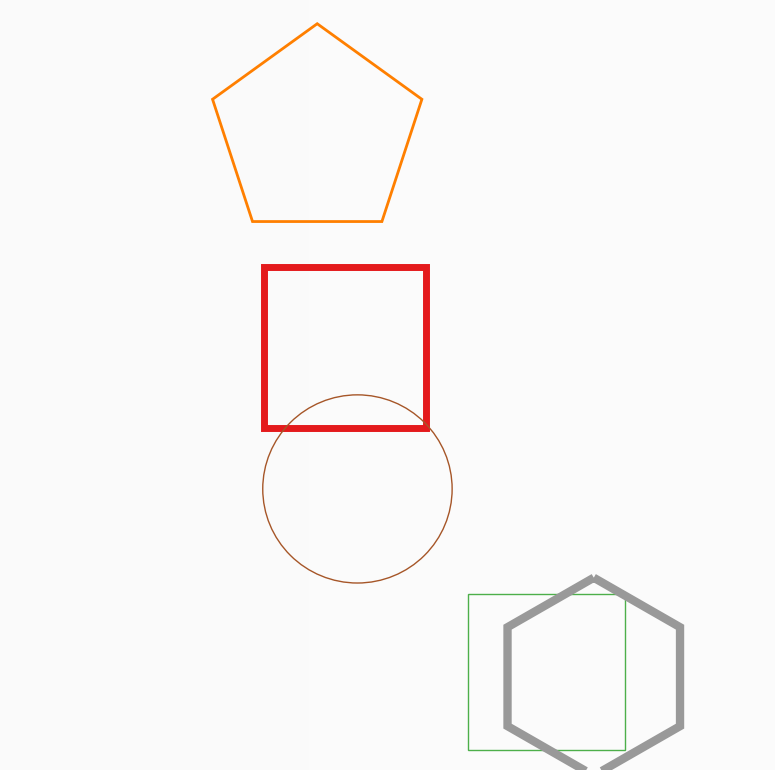[{"shape": "square", "thickness": 2.5, "radius": 0.52, "center": [0.445, 0.549]}, {"shape": "square", "thickness": 0.5, "radius": 0.51, "center": [0.706, 0.127]}, {"shape": "pentagon", "thickness": 1, "radius": 0.71, "center": [0.409, 0.827]}, {"shape": "circle", "thickness": 0.5, "radius": 0.61, "center": [0.461, 0.365]}, {"shape": "hexagon", "thickness": 3, "radius": 0.64, "center": [0.766, 0.121]}]